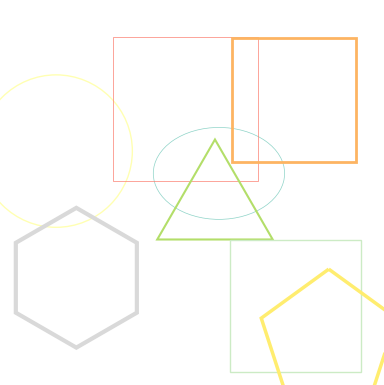[{"shape": "oval", "thickness": 0.5, "radius": 0.85, "center": [0.569, 0.55]}, {"shape": "circle", "thickness": 1, "radius": 0.99, "center": [0.146, 0.608]}, {"shape": "square", "thickness": 0.5, "radius": 0.94, "center": [0.482, 0.717]}, {"shape": "square", "thickness": 2, "radius": 0.8, "center": [0.765, 0.739]}, {"shape": "triangle", "thickness": 1.5, "radius": 0.87, "center": [0.558, 0.465]}, {"shape": "hexagon", "thickness": 3, "radius": 0.91, "center": [0.198, 0.279]}, {"shape": "square", "thickness": 1, "radius": 0.86, "center": [0.767, 0.205]}, {"shape": "pentagon", "thickness": 2.5, "radius": 0.92, "center": [0.854, 0.117]}]